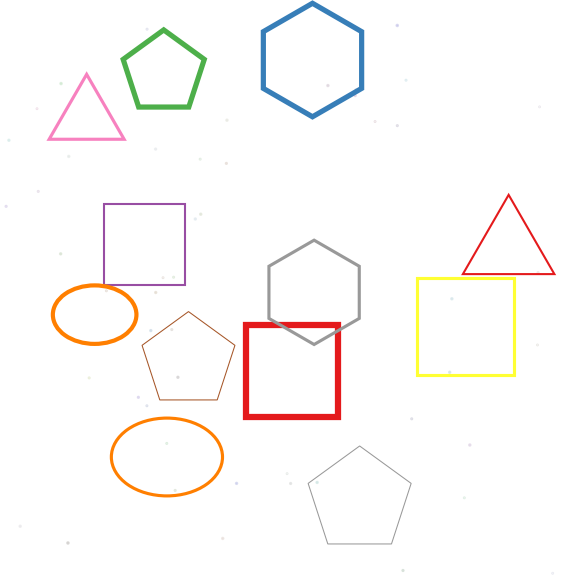[{"shape": "triangle", "thickness": 1, "radius": 0.46, "center": [0.881, 0.57]}, {"shape": "square", "thickness": 3, "radius": 0.4, "center": [0.505, 0.356]}, {"shape": "hexagon", "thickness": 2.5, "radius": 0.49, "center": [0.541, 0.895]}, {"shape": "pentagon", "thickness": 2.5, "radius": 0.37, "center": [0.284, 0.874]}, {"shape": "square", "thickness": 1, "radius": 0.35, "center": [0.25, 0.576]}, {"shape": "oval", "thickness": 1.5, "radius": 0.48, "center": [0.289, 0.208]}, {"shape": "oval", "thickness": 2, "radius": 0.36, "center": [0.164, 0.454]}, {"shape": "square", "thickness": 1.5, "radius": 0.42, "center": [0.806, 0.434]}, {"shape": "pentagon", "thickness": 0.5, "radius": 0.42, "center": [0.326, 0.375]}, {"shape": "triangle", "thickness": 1.5, "radius": 0.37, "center": [0.15, 0.795]}, {"shape": "pentagon", "thickness": 0.5, "radius": 0.47, "center": [0.623, 0.133]}, {"shape": "hexagon", "thickness": 1.5, "radius": 0.45, "center": [0.544, 0.493]}]